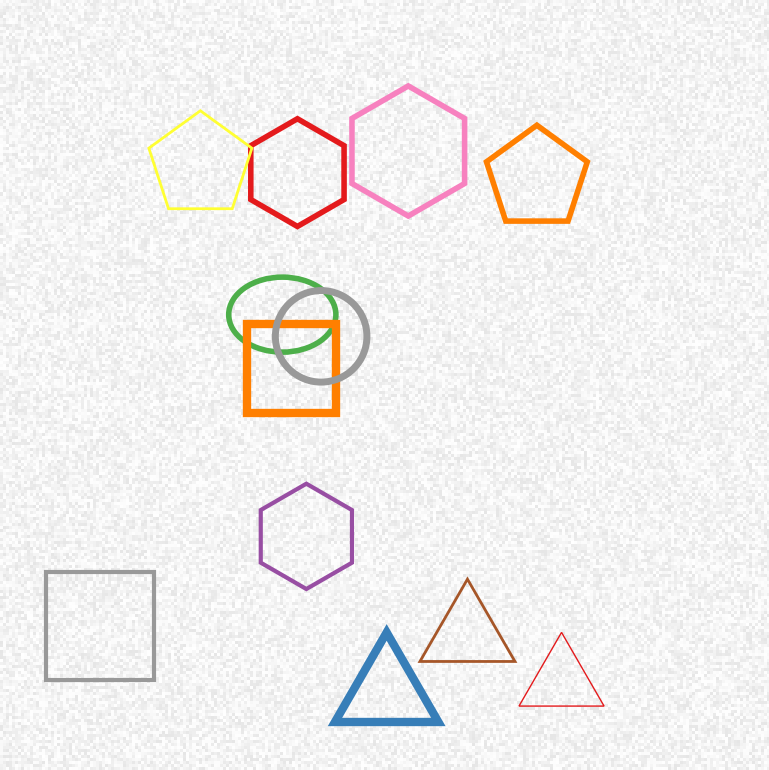[{"shape": "triangle", "thickness": 0.5, "radius": 0.32, "center": [0.729, 0.115]}, {"shape": "hexagon", "thickness": 2, "radius": 0.35, "center": [0.386, 0.776]}, {"shape": "triangle", "thickness": 3, "radius": 0.39, "center": [0.502, 0.101]}, {"shape": "oval", "thickness": 2, "radius": 0.35, "center": [0.367, 0.591]}, {"shape": "hexagon", "thickness": 1.5, "radius": 0.34, "center": [0.398, 0.303]}, {"shape": "square", "thickness": 3, "radius": 0.29, "center": [0.378, 0.521]}, {"shape": "pentagon", "thickness": 2, "radius": 0.34, "center": [0.697, 0.769]}, {"shape": "pentagon", "thickness": 1, "radius": 0.35, "center": [0.26, 0.786]}, {"shape": "triangle", "thickness": 1, "radius": 0.36, "center": [0.607, 0.177]}, {"shape": "hexagon", "thickness": 2, "radius": 0.42, "center": [0.53, 0.804]}, {"shape": "square", "thickness": 1.5, "radius": 0.35, "center": [0.13, 0.187]}, {"shape": "circle", "thickness": 2.5, "radius": 0.3, "center": [0.417, 0.563]}]